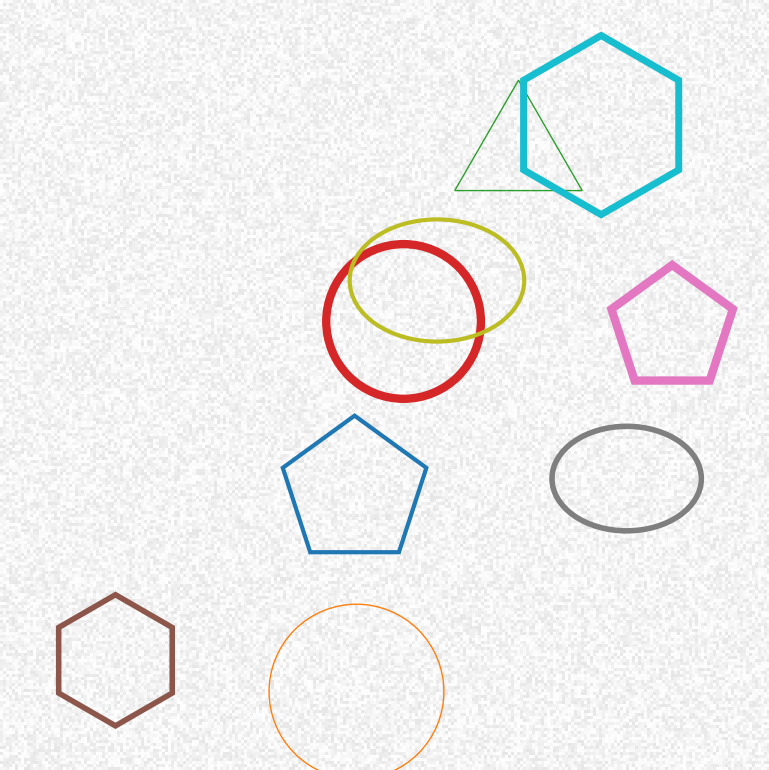[{"shape": "pentagon", "thickness": 1.5, "radius": 0.49, "center": [0.46, 0.362]}, {"shape": "circle", "thickness": 0.5, "radius": 0.57, "center": [0.463, 0.102]}, {"shape": "triangle", "thickness": 0.5, "radius": 0.48, "center": [0.673, 0.8]}, {"shape": "circle", "thickness": 3, "radius": 0.5, "center": [0.524, 0.583]}, {"shape": "hexagon", "thickness": 2, "radius": 0.43, "center": [0.15, 0.143]}, {"shape": "pentagon", "thickness": 3, "radius": 0.41, "center": [0.873, 0.573]}, {"shape": "oval", "thickness": 2, "radius": 0.48, "center": [0.814, 0.378]}, {"shape": "oval", "thickness": 1.5, "radius": 0.57, "center": [0.567, 0.636]}, {"shape": "hexagon", "thickness": 2.5, "radius": 0.58, "center": [0.781, 0.838]}]